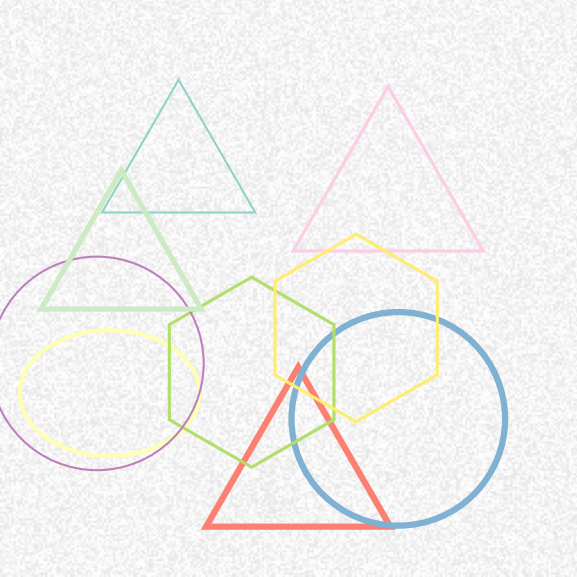[{"shape": "triangle", "thickness": 1, "radius": 0.77, "center": [0.309, 0.708]}, {"shape": "oval", "thickness": 2, "radius": 0.78, "center": [0.19, 0.318]}, {"shape": "triangle", "thickness": 3, "radius": 0.92, "center": [0.516, 0.179]}, {"shape": "circle", "thickness": 3, "radius": 0.92, "center": [0.69, 0.274]}, {"shape": "hexagon", "thickness": 1.5, "radius": 0.82, "center": [0.436, 0.355]}, {"shape": "triangle", "thickness": 1.5, "radius": 0.95, "center": [0.672, 0.66]}, {"shape": "circle", "thickness": 1, "radius": 0.92, "center": [0.168, 0.37]}, {"shape": "triangle", "thickness": 2.5, "radius": 0.8, "center": [0.21, 0.544]}, {"shape": "hexagon", "thickness": 1.5, "radius": 0.81, "center": [0.617, 0.431]}]